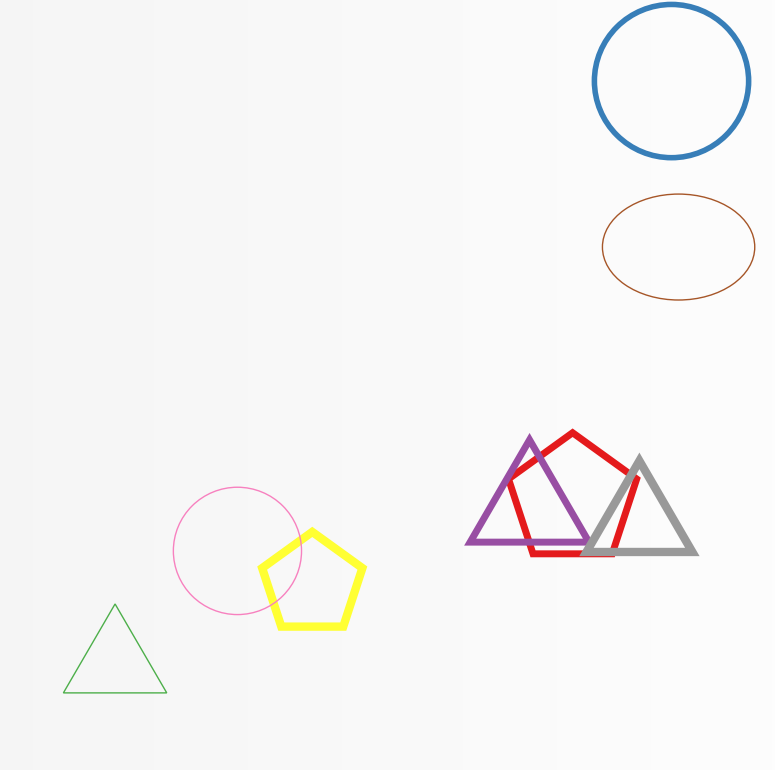[{"shape": "pentagon", "thickness": 2.5, "radius": 0.43, "center": [0.739, 0.351]}, {"shape": "circle", "thickness": 2, "radius": 0.5, "center": [0.866, 0.895]}, {"shape": "triangle", "thickness": 0.5, "radius": 0.38, "center": [0.148, 0.139]}, {"shape": "triangle", "thickness": 2.5, "radius": 0.44, "center": [0.683, 0.34]}, {"shape": "pentagon", "thickness": 3, "radius": 0.34, "center": [0.403, 0.241]}, {"shape": "oval", "thickness": 0.5, "radius": 0.49, "center": [0.876, 0.679]}, {"shape": "circle", "thickness": 0.5, "radius": 0.41, "center": [0.306, 0.285]}, {"shape": "triangle", "thickness": 3, "radius": 0.39, "center": [0.825, 0.323]}]